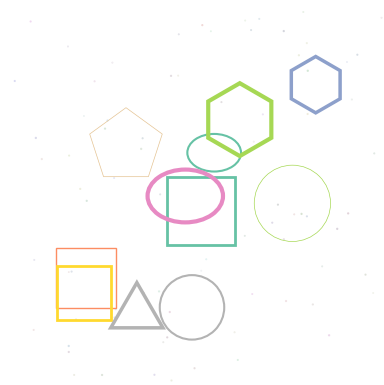[{"shape": "square", "thickness": 2, "radius": 0.44, "center": [0.523, 0.453]}, {"shape": "oval", "thickness": 1.5, "radius": 0.35, "center": [0.556, 0.603]}, {"shape": "square", "thickness": 1, "radius": 0.39, "center": [0.224, 0.278]}, {"shape": "hexagon", "thickness": 2.5, "radius": 0.37, "center": [0.82, 0.78]}, {"shape": "oval", "thickness": 3, "radius": 0.49, "center": [0.481, 0.491]}, {"shape": "hexagon", "thickness": 3, "radius": 0.47, "center": [0.623, 0.689]}, {"shape": "circle", "thickness": 0.5, "radius": 0.5, "center": [0.759, 0.472]}, {"shape": "square", "thickness": 2, "radius": 0.35, "center": [0.218, 0.239]}, {"shape": "pentagon", "thickness": 0.5, "radius": 0.5, "center": [0.327, 0.621]}, {"shape": "triangle", "thickness": 2.5, "radius": 0.39, "center": [0.356, 0.188]}, {"shape": "circle", "thickness": 1.5, "radius": 0.42, "center": [0.499, 0.202]}]